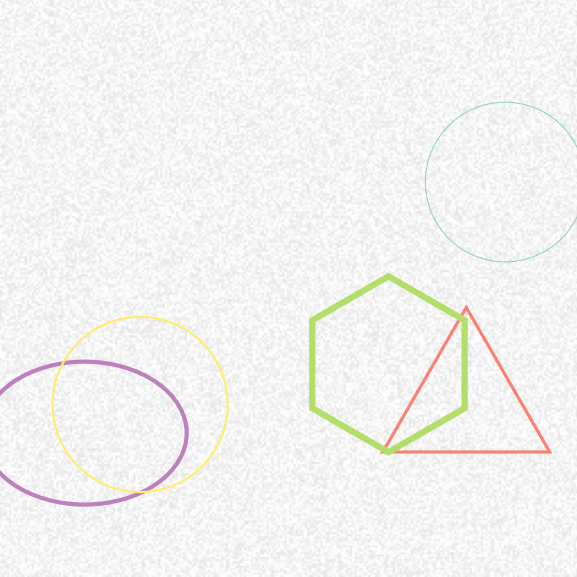[{"shape": "circle", "thickness": 0.5, "radius": 0.69, "center": [0.875, 0.684]}, {"shape": "triangle", "thickness": 1.5, "radius": 0.83, "center": [0.807, 0.3]}, {"shape": "hexagon", "thickness": 3, "radius": 0.76, "center": [0.673, 0.368]}, {"shape": "oval", "thickness": 2, "radius": 0.88, "center": [0.146, 0.249]}, {"shape": "circle", "thickness": 1, "radius": 0.76, "center": [0.243, 0.299]}]